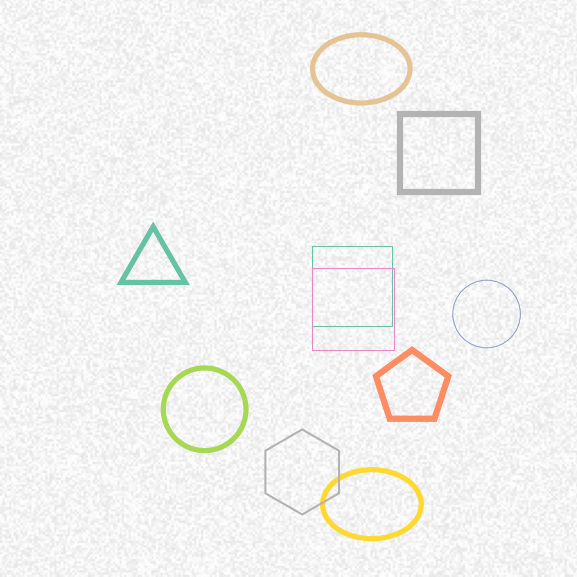[{"shape": "square", "thickness": 0.5, "radius": 0.35, "center": [0.609, 0.504]}, {"shape": "triangle", "thickness": 2.5, "radius": 0.32, "center": [0.265, 0.542]}, {"shape": "pentagon", "thickness": 3, "radius": 0.33, "center": [0.714, 0.327]}, {"shape": "circle", "thickness": 0.5, "radius": 0.29, "center": [0.843, 0.455]}, {"shape": "square", "thickness": 0.5, "radius": 0.35, "center": [0.611, 0.464]}, {"shape": "circle", "thickness": 2.5, "radius": 0.36, "center": [0.354, 0.29]}, {"shape": "oval", "thickness": 2.5, "radius": 0.43, "center": [0.644, 0.126]}, {"shape": "oval", "thickness": 2.5, "radius": 0.42, "center": [0.626, 0.88]}, {"shape": "hexagon", "thickness": 1, "radius": 0.37, "center": [0.523, 0.182]}, {"shape": "square", "thickness": 3, "radius": 0.34, "center": [0.76, 0.733]}]